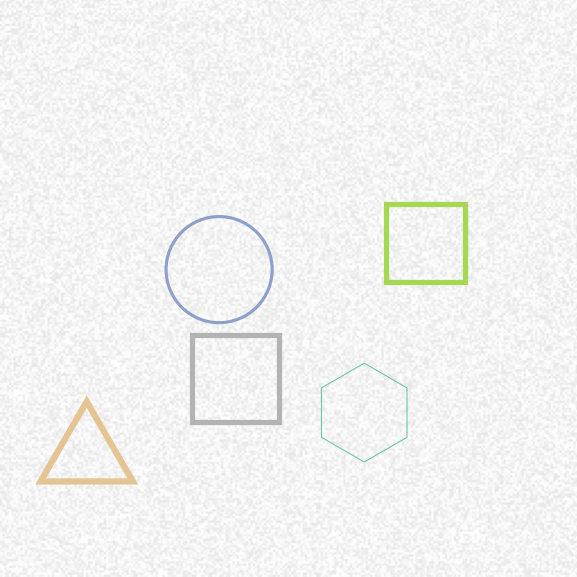[{"shape": "hexagon", "thickness": 0.5, "radius": 0.43, "center": [0.631, 0.285]}, {"shape": "circle", "thickness": 1.5, "radius": 0.46, "center": [0.379, 0.532]}, {"shape": "square", "thickness": 2.5, "radius": 0.34, "center": [0.737, 0.579]}, {"shape": "triangle", "thickness": 3, "radius": 0.46, "center": [0.15, 0.212]}, {"shape": "square", "thickness": 2.5, "radius": 0.38, "center": [0.408, 0.344]}]